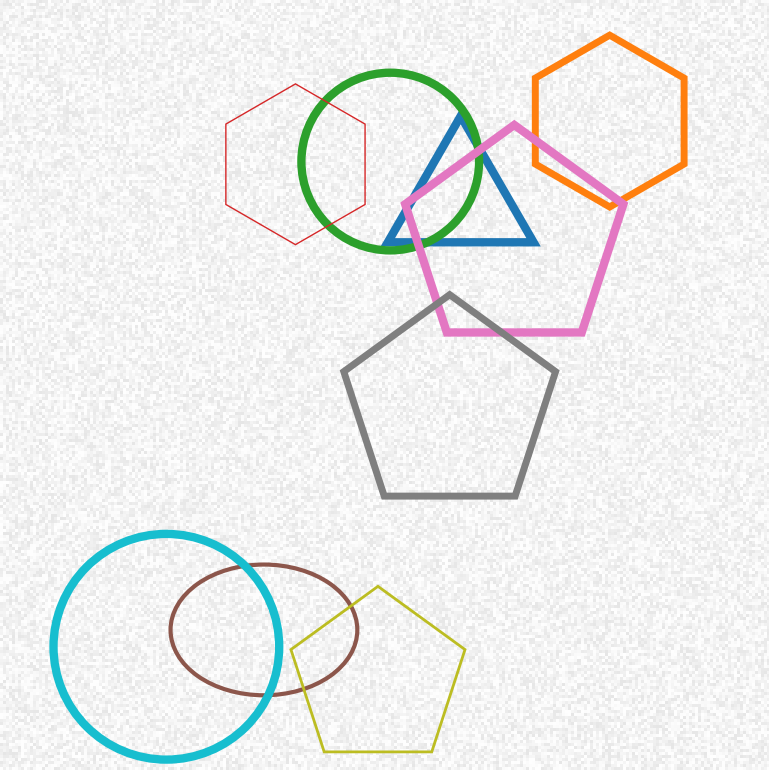[{"shape": "triangle", "thickness": 3, "radius": 0.55, "center": [0.598, 0.74]}, {"shape": "hexagon", "thickness": 2.5, "radius": 0.56, "center": [0.792, 0.843]}, {"shape": "circle", "thickness": 3, "radius": 0.58, "center": [0.507, 0.79]}, {"shape": "hexagon", "thickness": 0.5, "radius": 0.52, "center": [0.384, 0.787]}, {"shape": "oval", "thickness": 1.5, "radius": 0.61, "center": [0.343, 0.182]}, {"shape": "pentagon", "thickness": 3, "radius": 0.74, "center": [0.668, 0.689]}, {"shape": "pentagon", "thickness": 2.5, "radius": 0.72, "center": [0.584, 0.473]}, {"shape": "pentagon", "thickness": 1, "radius": 0.59, "center": [0.491, 0.12]}, {"shape": "circle", "thickness": 3, "radius": 0.73, "center": [0.216, 0.16]}]